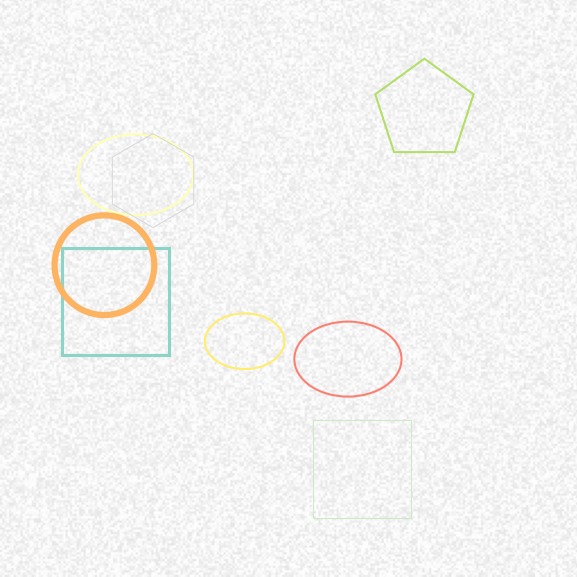[{"shape": "square", "thickness": 1.5, "radius": 0.46, "center": [0.2, 0.478]}, {"shape": "oval", "thickness": 1, "radius": 0.5, "center": [0.235, 0.697]}, {"shape": "oval", "thickness": 1, "radius": 0.46, "center": [0.602, 0.377]}, {"shape": "circle", "thickness": 3, "radius": 0.43, "center": [0.181, 0.54]}, {"shape": "pentagon", "thickness": 1, "radius": 0.45, "center": [0.735, 0.808]}, {"shape": "hexagon", "thickness": 0.5, "radius": 0.41, "center": [0.265, 0.686]}, {"shape": "square", "thickness": 0.5, "radius": 0.42, "center": [0.627, 0.187]}, {"shape": "oval", "thickness": 1, "radius": 0.34, "center": [0.424, 0.408]}]